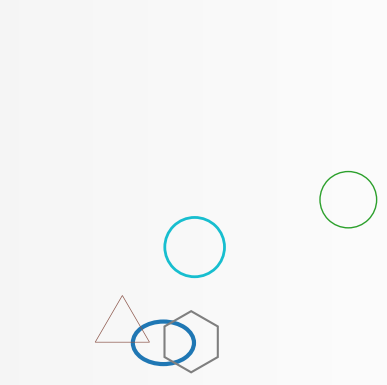[{"shape": "oval", "thickness": 3, "radius": 0.39, "center": [0.422, 0.11]}, {"shape": "circle", "thickness": 1, "radius": 0.37, "center": [0.899, 0.481]}, {"shape": "triangle", "thickness": 0.5, "radius": 0.4, "center": [0.316, 0.152]}, {"shape": "hexagon", "thickness": 1.5, "radius": 0.4, "center": [0.493, 0.112]}, {"shape": "circle", "thickness": 2, "radius": 0.39, "center": [0.502, 0.358]}]